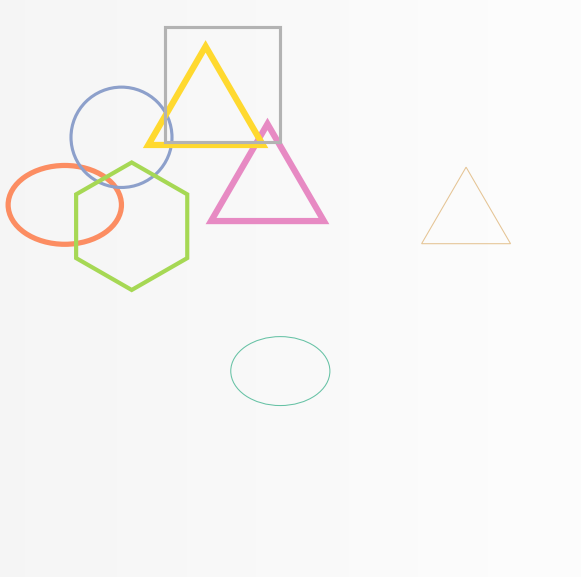[{"shape": "oval", "thickness": 0.5, "radius": 0.43, "center": [0.482, 0.357]}, {"shape": "oval", "thickness": 2.5, "radius": 0.49, "center": [0.111, 0.644]}, {"shape": "circle", "thickness": 1.5, "radius": 0.43, "center": [0.209, 0.761]}, {"shape": "triangle", "thickness": 3, "radius": 0.56, "center": [0.46, 0.672]}, {"shape": "hexagon", "thickness": 2, "radius": 0.55, "center": [0.227, 0.607]}, {"shape": "triangle", "thickness": 3, "radius": 0.57, "center": [0.354, 0.805]}, {"shape": "triangle", "thickness": 0.5, "radius": 0.44, "center": [0.802, 0.621]}, {"shape": "square", "thickness": 1.5, "radius": 0.5, "center": [0.383, 0.853]}]